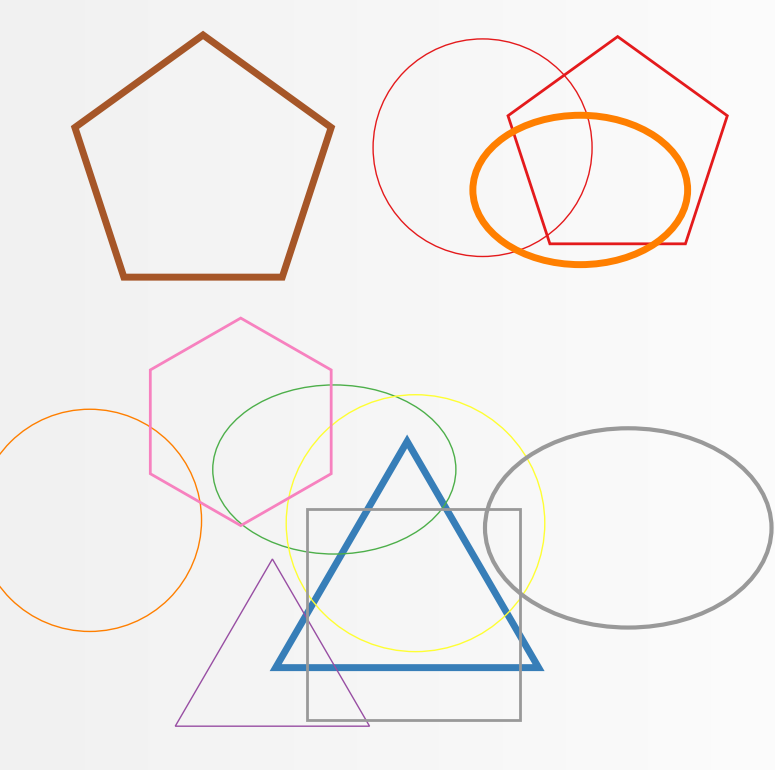[{"shape": "pentagon", "thickness": 1, "radius": 0.74, "center": [0.797, 0.804]}, {"shape": "circle", "thickness": 0.5, "radius": 0.71, "center": [0.623, 0.808]}, {"shape": "triangle", "thickness": 2.5, "radius": 0.98, "center": [0.525, 0.231]}, {"shape": "oval", "thickness": 0.5, "radius": 0.78, "center": [0.431, 0.39]}, {"shape": "triangle", "thickness": 0.5, "radius": 0.72, "center": [0.351, 0.129]}, {"shape": "oval", "thickness": 2.5, "radius": 0.69, "center": [0.749, 0.753]}, {"shape": "circle", "thickness": 0.5, "radius": 0.72, "center": [0.116, 0.324]}, {"shape": "circle", "thickness": 0.5, "radius": 0.83, "center": [0.536, 0.321]}, {"shape": "pentagon", "thickness": 2.5, "radius": 0.87, "center": [0.262, 0.781]}, {"shape": "hexagon", "thickness": 1, "radius": 0.67, "center": [0.311, 0.452]}, {"shape": "oval", "thickness": 1.5, "radius": 0.92, "center": [0.811, 0.314]}, {"shape": "square", "thickness": 1, "radius": 0.69, "center": [0.534, 0.202]}]